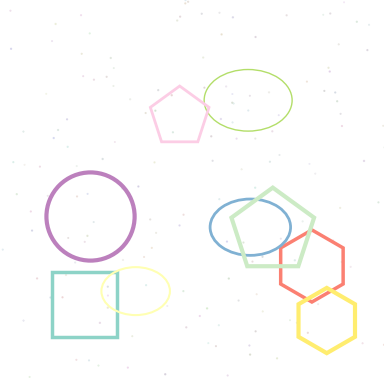[{"shape": "square", "thickness": 2.5, "radius": 0.42, "center": [0.22, 0.21]}, {"shape": "oval", "thickness": 1.5, "radius": 0.44, "center": [0.352, 0.244]}, {"shape": "hexagon", "thickness": 2.5, "radius": 0.47, "center": [0.81, 0.309]}, {"shape": "oval", "thickness": 2, "radius": 0.52, "center": [0.65, 0.41]}, {"shape": "oval", "thickness": 1, "radius": 0.57, "center": [0.645, 0.739]}, {"shape": "pentagon", "thickness": 2, "radius": 0.4, "center": [0.467, 0.696]}, {"shape": "circle", "thickness": 3, "radius": 0.57, "center": [0.235, 0.438]}, {"shape": "pentagon", "thickness": 3, "radius": 0.56, "center": [0.709, 0.4]}, {"shape": "hexagon", "thickness": 3, "radius": 0.42, "center": [0.849, 0.167]}]